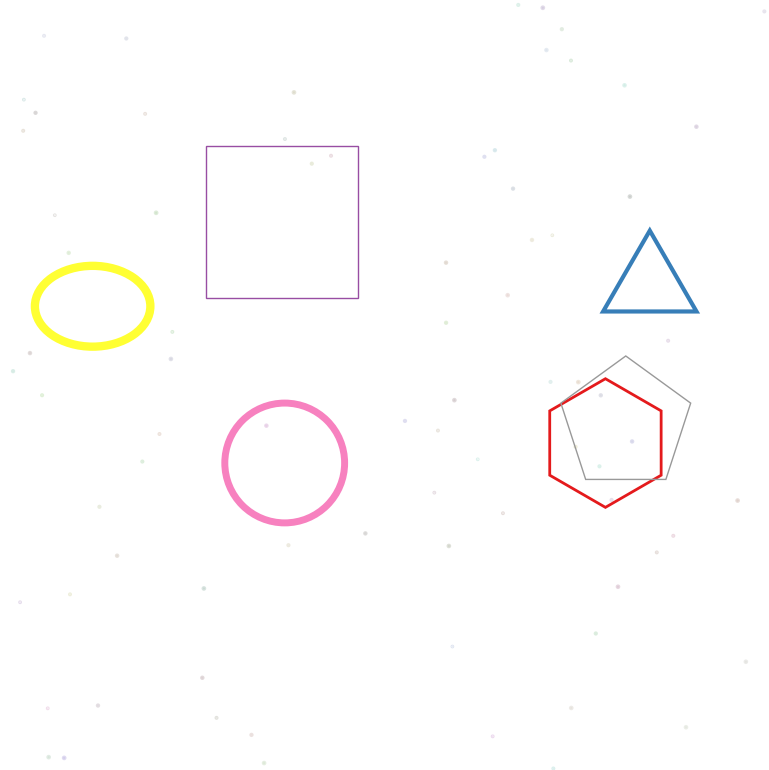[{"shape": "hexagon", "thickness": 1, "radius": 0.42, "center": [0.786, 0.425]}, {"shape": "triangle", "thickness": 1.5, "radius": 0.35, "center": [0.844, 0.63]}, {"shape": "square", "thickness": 0.5, "radius": 0.49, "center": [0.366, 0.711]}, {"shape": "oval", "thickness": 3, "radius": 0.37, "center": [0.12, 0.602]}, {"shape": "circle", "thickness": 2.5, "radius": 0.39, "center": [0.37, 0.399]}, {"shape": "pentagon", "thickness": 0.5, "radius": 0.44, "center": [0.813, 0.449]}]